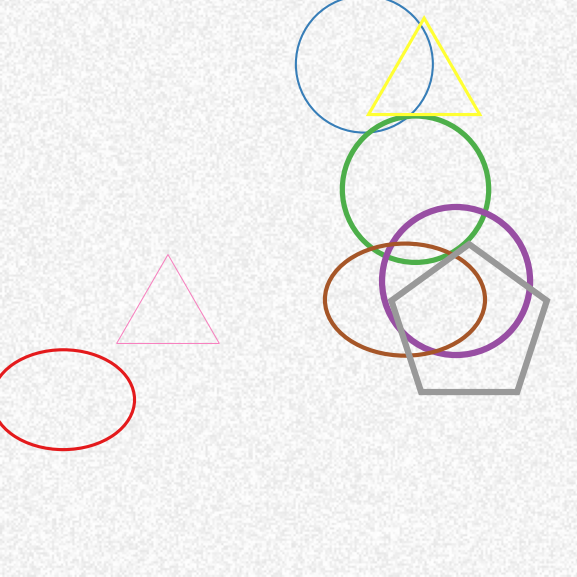[{"shape": "oval", "thickness": 1.5, "radius": 0.62, "center": [0.109, 0.307]}, {"shape": "circle", "thickness": 1, "radius": 0.59, "center": [0.631, 0.888]}, {"shape": "circle", "thickness": 2.5, "radius": 0.63, "center": [0.72, 0.671]}, {"shape": "circle", "thickness": 3, "radius": 0.64, "center": [0.79, 0.513]}, {"shape": "triangle", "thickness": 1.5, "radius": 0.56, "center": [0.734, 0.856]}, {"shape": "oval", "thickness": 2, "radius": 0.69, "center": [0.701, 0.48]}, {"shape": "triangle", "thickness": 0.5, "radius": 0.51, "center": [0.291, 0.456]}, {"shape": "pentagon", "thickness": 3, "radius": 0.71, "center": [0.812, 0.435]}]